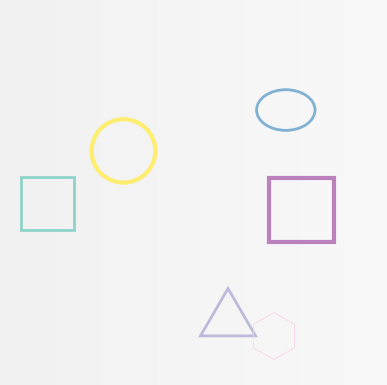[{"shape": "square", "thickness": 2, "radius": 0.34, "center": [0.123, 0.471]}, {"shape": "triangle", "thickness": 2, "radius": 0.41, "center": [0.588, 0.169]}, {"shape": "oval", "thickness": 2, "radius": 0.38, "center": [0.738, 0.714]}, {"shape": "hexagon", "thickness": 0.5, "radius": 0.31, "center": [0.707, 0.127]}, {"shape": "square", "thickness": 3, "radius": 0.42, "center": [0.779, 0.454]}, {"shape": "circle", "thickness": 3, "radius": 0.41, "center": [0.319, 0.608]}]